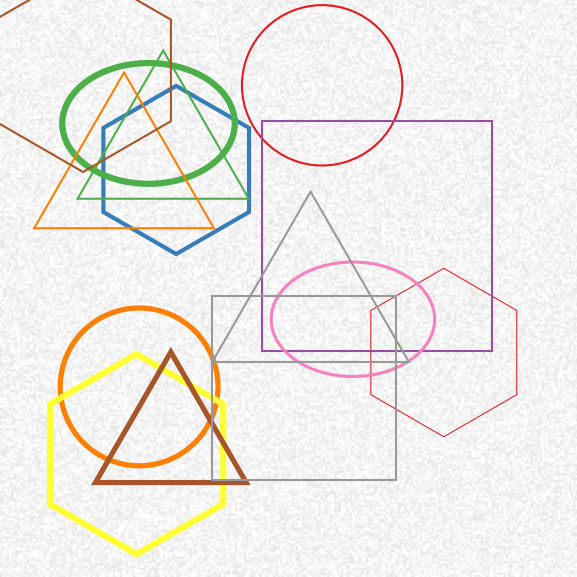[{"shape": "hexagon", "thickness": 0.5, "radius": 0.73, "center": [0.768, 0.389]}, {"shape": "circle", "thickness": 1, "radius": 0.69, "center": [0.558, 0.851]}, {"shape": "hexagon", "thickness": 2, "radius": 0.73, "center": [0.305, 0.705]}, {"shape": "oval", "thickness": 3, "radius": 0.75, "center": [0.257, 0.785]}, {"shape": "triangle", "thickness": 1, "radius": 0.86, "center": [0.283, 0.741]}, {"shape": "square", "thickness": 1, "radius": 1.0, "center": [0.654, 0.59]}, {"shape": "triangle", "thickness": 1, "radius": 0.9, "center": [0.215, 0.694]}, {"shape": "circle", "thickness": 2.5, "radius": 0.68, "center": [0.241, 0.329]}, {"shape": "hexagon", "thickness": 3, "radius": 0.87, "center": [0.237, 0.213]}, {"shape": "triangle", "thickness": 2.5, "radius": 0.75, "center": [0.296, 0.239]}, {"shape": "hexagon", "thickness": 1, "radius": 0.88, "center": [0.144, 0.877]}, {"shape": "oval", "thickness": 1.5, "radius": 0.71, "center": [0.611, 0.446]}, {"shape": "triangle", "thickness": 1, "radius": 0.98, "center": [0.538, 0.471]}, {"shape": "square", "thickness": 1, "radius": 0.8, "center": [0.526, 0.327]}]